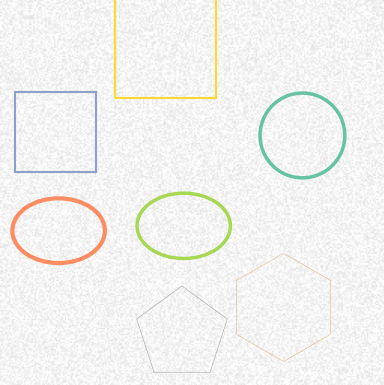[{"shape": "circle", "thickness": 2.5, "radius": 0.55, "center": [0.786, 0.648]}, {"shape": "oval", "thickness": 3, "radius": 0.6, "center": [0.152, 0.401]}, {"shape": "square", "thickness": 1.5, "radius": 0.52, "center": [0.144, 0.657]}, {"shape": "oval", "thickness": 2.5, "radius": 0.61, "center": [0.477, 0.413]}, {"shape": "square", "thickness": 1.5, "radius": 0.66, "center": [0.43, 0.876]}, {"shape": "hexagon", "thickness": 0.5, "radius": 0.7, "center": [0.736, 0.202]}, {"shape": "pentagon", "thickness": 0.5, "radius": 0.62, "center": [0.473, 0.133]}]